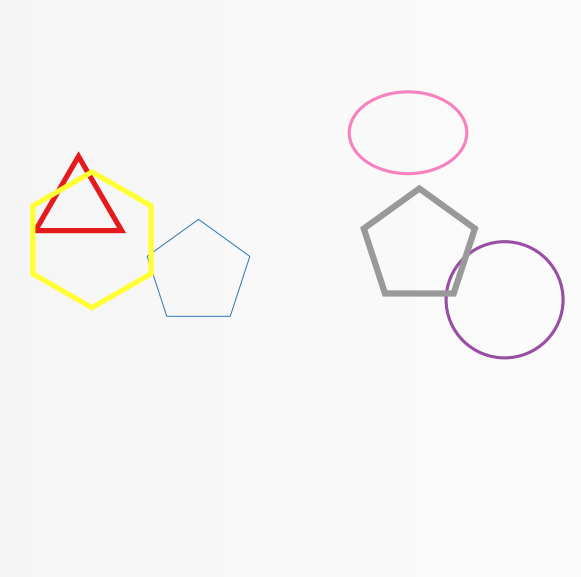[{"shape": "triangle", "thickness": 2.5, "radius": 0.43, "center": [0.135, 0.643]}, {"shape": "pentagon", "thickness": 0.5, "radius": 0.46, "center": [0.342, 0.526]}, {"shape": "circle", "thickness": 1.5, "radius": 0.5, "center": [0.868, 0.48]}, {"shape": "hexagon", "thickness": 2.5, "radius": 0.59, "center": [0.158, 0.584]}, {"shape": "oval", "thickness": 1.5, "radius": 0.51, "center": [0.702, 0.769]}, {"shape": "pentagon", "thickness": 3, "radius": 0.5, "center": [0.721, 0.572]}]